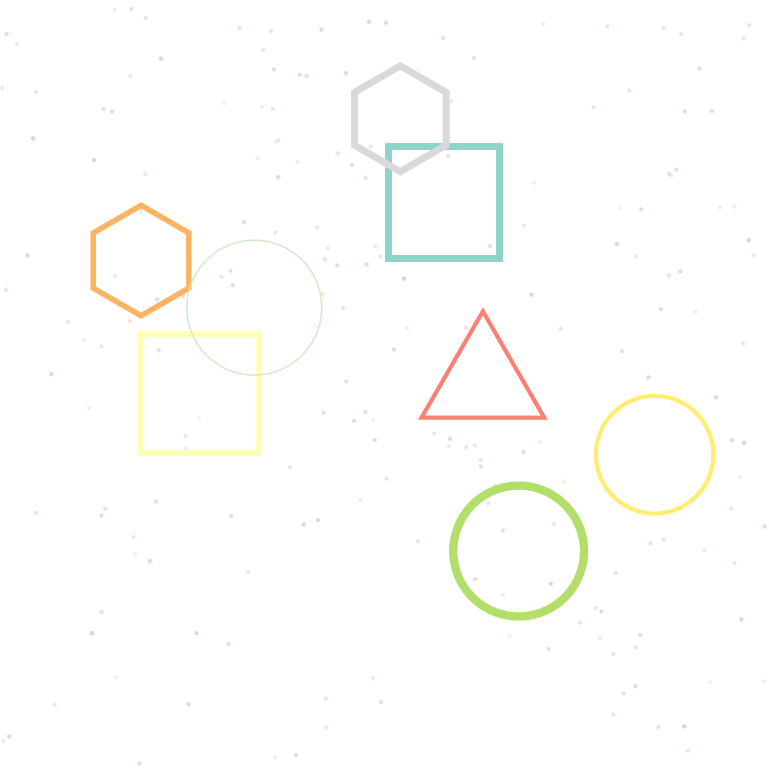[{"shape": "square", "thickness": 2.5, "radius": 0.36, "center": [0.576, 0.738]}, {"shape": "square", "thickness": 2, "radius": 0.39, "center": [0.26, 0.489]}, {"shape": "triangle", "thickness": 1.5, "radius": 0.46, "center": [0.627, 0.504]}, {"shape": "hexagon", "thickness": 2, "radius": 0.36, "center": [0.183, 0.662]}, {"shape": "circle", "thickness": 3, "radius": 0.42, "center": [0.674, 0.284]}, {"shape": "hexagon", "thickness": 2.5, "radius": 0.34, "center": [0.52, 0.846]}, {"shape": "circle", "thickness": 0.5, "radius": 0.44, "center": [0.33, 0.6]}, {"shape": "circle", "thickness": 1.5, "radius": 0.38, "center": [0.85, 0.409]}]